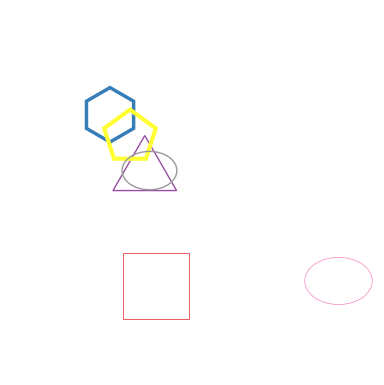[{"shape": "square", "thickness": 0.5, "radius": 0.43, "center": [0.406, 0.257]}, {"shape": "hexagon", "thickness": 2.5, "radius": 0.35, "center": [0.286, 0.702]}, {"shape": "triangle", "thickness": 1, "radius": 0.48, "center": [0.376, 0.553]}, {"shape": "pentagon", "thickness": 3, "radius": 0.35, "center": [0.338, 0.645]}, {"shape": "oval", "thickness": 0.5, "radius": 0.44, "center": [0.879, 0.27]}, {"shape": "oval", "thickness": 1, "radius": 0.36, "center": [0.388, 0.557]}]